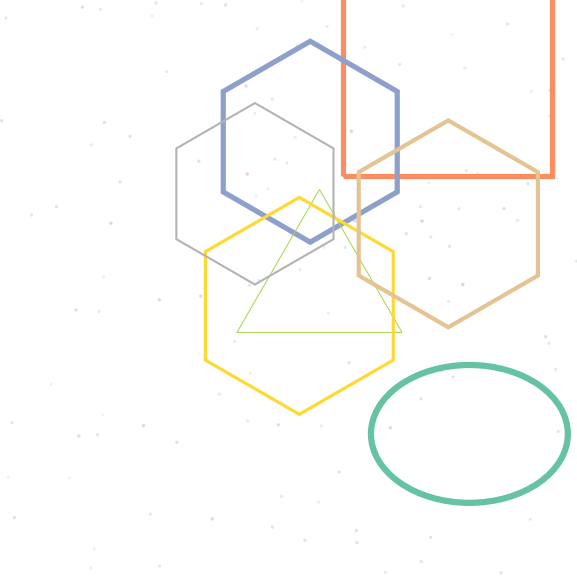[{"shape": "oval", "thickness": 3, "radius": 0.85, "center": [0.813, 0.248]}, {"shape": "square", "thickness": 2.5, "radius": 0.9, "center": [0.775, 0.875]}, {"shape": "hexagon", "thickness": 2.5, "radius": 0.87, "center": [0.537, 0.754]}, {"shape": "triangle", "thickness": 0.5, "radius": 0.83, "center": [0.553, 0.506]}, {"shape": "hexagon", "thickness": 1.5, "radius": 0.94, "center": [0.518, 0.47]}, {"shape": "hexagon", "thickness": 2, "radius": 0.9, "center": [0.776, 0.612]}, {"shape": "hexagon", "thickness": 1, "radius": 0.79, "center": [0.441, 0.664]}]